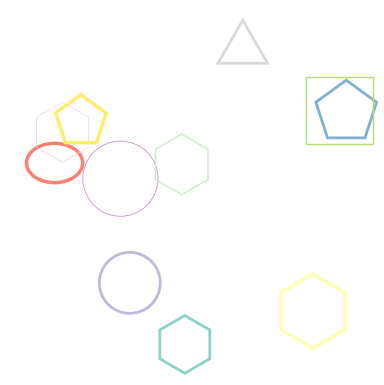[{"shape": "hexagon", "thickness": 2, "radius": 0.37, "center": [0.48, 0.106]}, {"shape": "hexagon", "thickness": 2.5, "radius": 0.48, "center": [0.813, 0.192]}, {"shape": "circle", "thickness": 2, "radius": 0.4, "center": [0.337, 0.265]}, {"shape": "oval", "thickness": 2.5, "radius": 0.37, "center": [0.142, 0.577]}, {"shape": "pentagon", "thickness": 2, "radius": 0.41, "center": [0.899, 0.709]}, {"shape": "square", "thickness": 1, "radius": 0.44, "center": [0.881, 0.714]}, {"shape": "hexagon", "thickness": 0.5, "radius": 0.39, "center": [0.162, 0.657]}, {"shape": "triangle", "thickness": 2, "radius": 0.37, "center": [0.631, 0.873]}, {"shape": "circle", "thickness": 0.5, "radius": 0.49, "center": [0.313, 0.536]}, {"shape": "hexagon", "thickness": 1, "radius": 0.39, "center": [0.472, 0.573]}, {"shape": "pentagon", "thickness": 2.5, "radius": 0.34, "center": [0.21, 0.685]}]